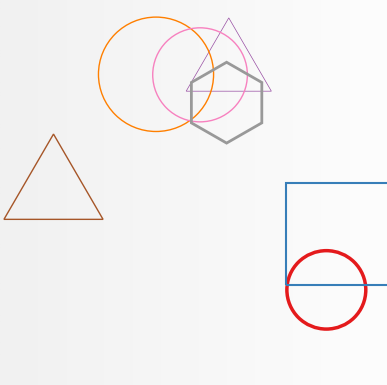[{"shape": "circle", "thickness": 2.5, "radius": 0.51, "center": [0.842, 0.247]}, {"shape": "square", "thickness": 1.5, "radius": 0.66, "center": [0.87, 0.393]}, {"shape": "triangle", "thickness": 0.5, "radius": 0.63, "center": [0.59, 0.827]}, {"shape": "circle", "thickness": 1, "radius": 0.74, "center": [0.403, 0.807]}, {"shape": "triangle", "thickness": 1, "radius": 0.74, "center": [0.138, 0.504]}, {"shape": "circle", "thickness": 1, "radius": 0.61, "center": [0.516, 0.806]}, {"shape": "hexagon", "thickness": 2, "radius": 0.52, "center": [0.585, 0.733]}]